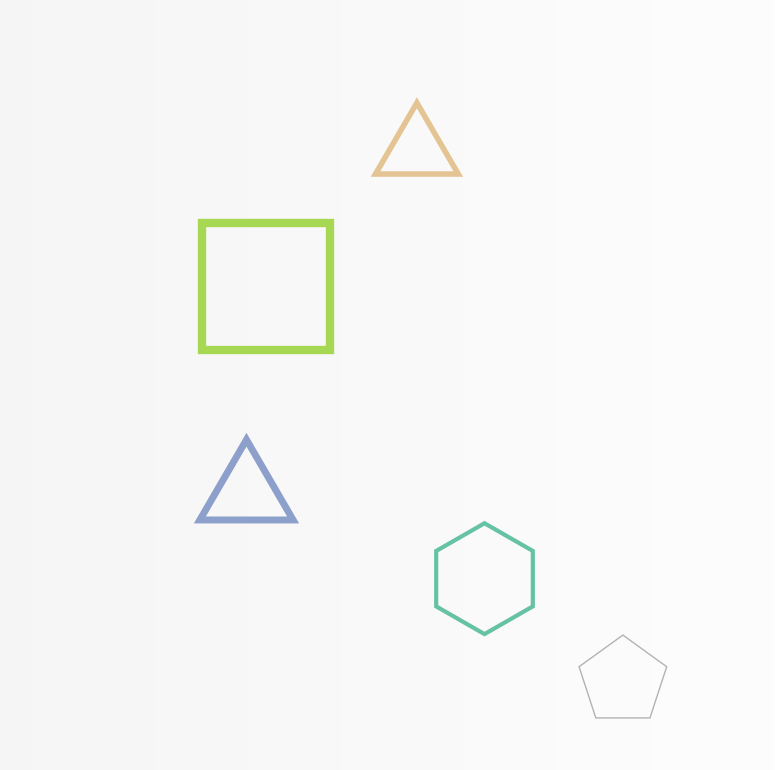[{"shape": "hexagon", "thickness": 1.5, "radius": 0.36, "center": [0.625, 0.248]}, {"shape": "triangle", "thickness": 2.5, "radius": 0.35, "center": [0.318, 0.359]}, {"shape": "square", "thickness": 3, "radius": 0.41, "center": [0.343, 0.628]}, {"shape": "triangle", "thickness": 2, "radius": 0.31, "center": [0.538, 0.805]}, {"shape": "pentagon", "thickness": 0.5, "radius": 0.3, "center": [0.804, 0.116]}]